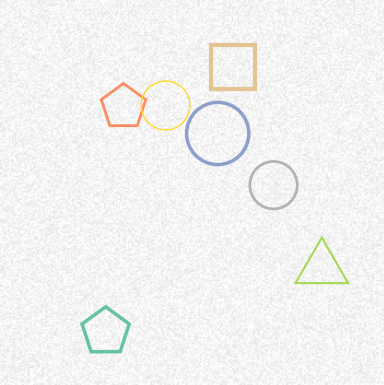[{"shape": "pentagon", "thickness": 2.5, "radius": 0.32, "center": [0.274, 0.139]}, {"shape": "pentagon", "thickness": 2, "radius": 0.3, "center": [0.321, 0.723]}, {"shape": "circle", "thickness": 2.5, "radius": 0.4, "center": [0.566, 0.653]}, {"shape": "triangle", "thickness": 1.5, "radius": 0.39, "center": [0.836, 0.304]}, {"shape": "circle", "thickness": 1, "radius": 0.32, "center": [0.43, 0.726]}, {"shape": "square", "thickness": 3, "radius": 0.29, "center": [0.606, 0.826]}, {"shape": "circle", "thickness": 2, "radius": 0.31, "center": [0.71, 0.519]}]